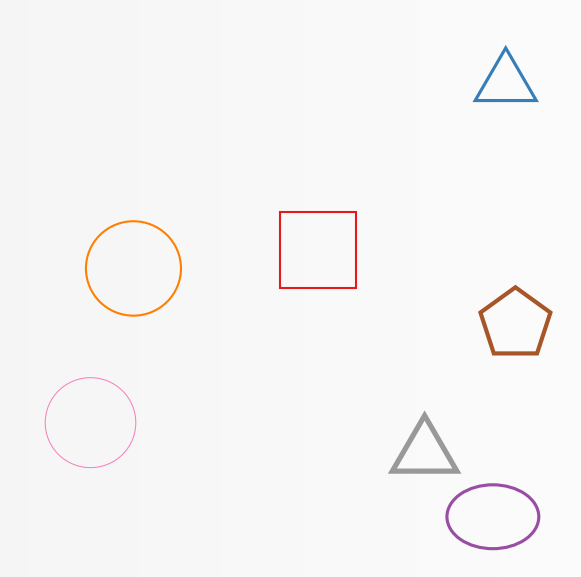[{"shape": "square", "thickness": 1, "radius": 0.33, "center": [0.548, 0.566]}, {"shape": "triangle", "thickness": 1.5, "radius": 0.3, "center": [0.87, 0.855]}, {"shape": "oval", "thickness": 1.5, "radius": 0.4, "center": [0.848, 0.104]}, {"shape": "circle", "thickness": 1, "radius": 0.41, "center": [0.23, 0.534]}, {"shape": "pentagon", "thickness": 2, "radius": 0.32, "center": [0.887, 0.438]}, {"shape": "circle", "thickness": 0.5, "radius": 0.39, "center": [0.156, 0.267]}, {"shape": "triangle", "thickness": 2.5, "radius": 0.32, "center": [0.731, 0.215]}]